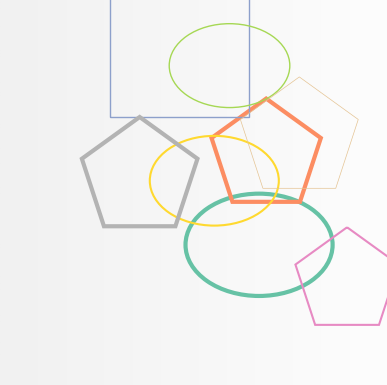[{"shape": "oval", "thickness": 3, "radius": 0.95, "center": [0.669, 0.364]}, {"shape": "pentagon", "thickness": 3, "radius": 0.74, "center": [0.687, 0.596]}, {"shape": "square", "thickness": 1, "radius": 0.9, "center": [0.464, 0.876]}, {"shape": "pentagon", "thickness": 1.5, "radius": 0.7, "center": [0.896, 0.27]}, {"shape": "oval", "thickness": 1, "radius": 0.78, "center": [0.592, 0.83]}, {"shape": "oval", "thickness": 1.5, "radius": 0.83, "center": [0.553, 0.531]}, {"shape": "pentagon", "thickness": 0.5, "radius": 0.8, "center": [0.772, 0.64]}, {"shape": "pentagon", "thickness": 3, "radius": 0.78, "center": [0.36, 0.539]}]